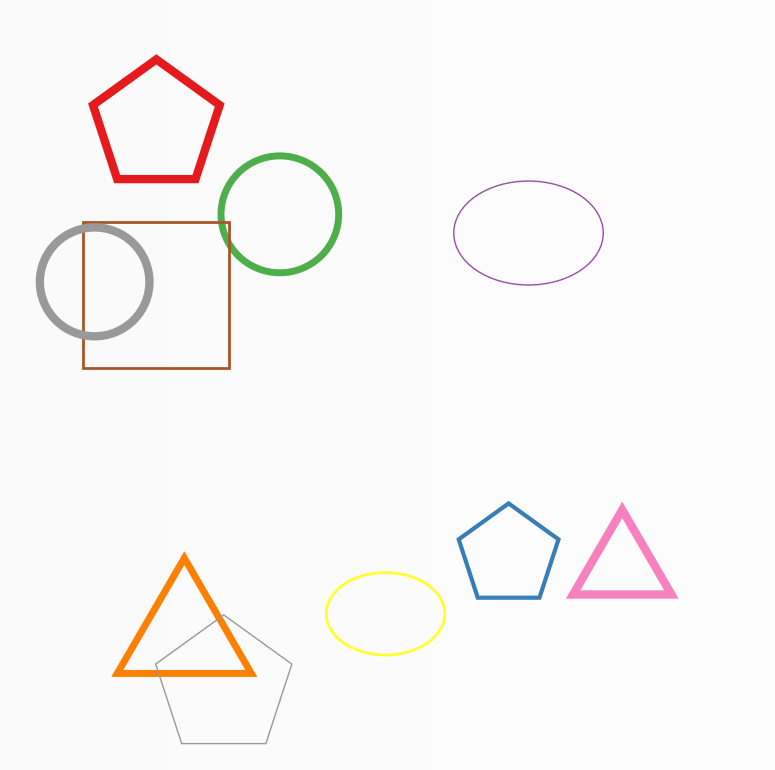[{"shape": "pentagon", "thickness": 3, "radius": 0.43, "center": [0.202, 0.837]}, {"shape": "pentagon", "thickness": 1.5, "radius": 0.34, "center": [0.656, 0.279]}, {"shape": "circle", "thickness": 2.5, "radius": 0.38, "center": [0.361, 0.722]}, {"shape": "oval", "thickness": 0.5, "radius": 0.48, "center": [0.682, 0.697]}, {"shape": "triangle", "thickness": 2.5, "radius": 0.5, "center": [0.238, 0.175]}, {"shape": "oval", "thickness": 1, "radius": 0.38, "center": [0.497, 0.203]}, {"shape": "square", "thickness": 1, "radius": 0.47, "center": [0.201, 0.617]}, {"shape": "triangle", "thickness": 3, "radius": 0.37, "center": [0.803, 0.265]}, {"shape": "circle", "thickness": 3, "radius": 0.35, "center": [0.122, 0.634]}, {"shape": "pentagon", "thickness": 0.5, "radius": 0.46, "center": [0.289, 0.109]}]